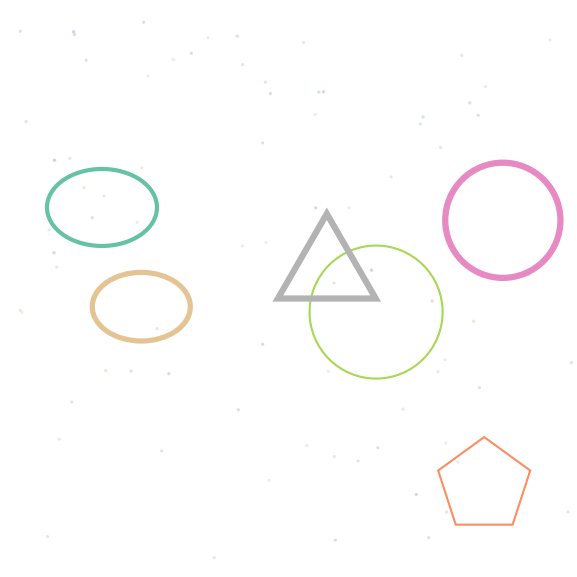[{"shape": "oval", "thickness": 2, "radius": 0.48, "center": [0.177, 0.64]}, {"shape": "pentagon", "thickness": 1, "radius": 0.42, "center": [0.838, 0.158]}, {"shape": "circle", "thickness": 3, "radius": 0.5, "center": [0.871, 0.618]}, {"shape": "circle", "thickness": 1, "radius": 0.58, "center": [0.651, 0.459]}, {"shape": "oval", "thickness": 2.5, "radius": 0.42, "center": [0.245, 0.468]}, {"shape": "triangle", "thickness": 3, "radius": 0.49, "center": [0.566, 0.531]}]